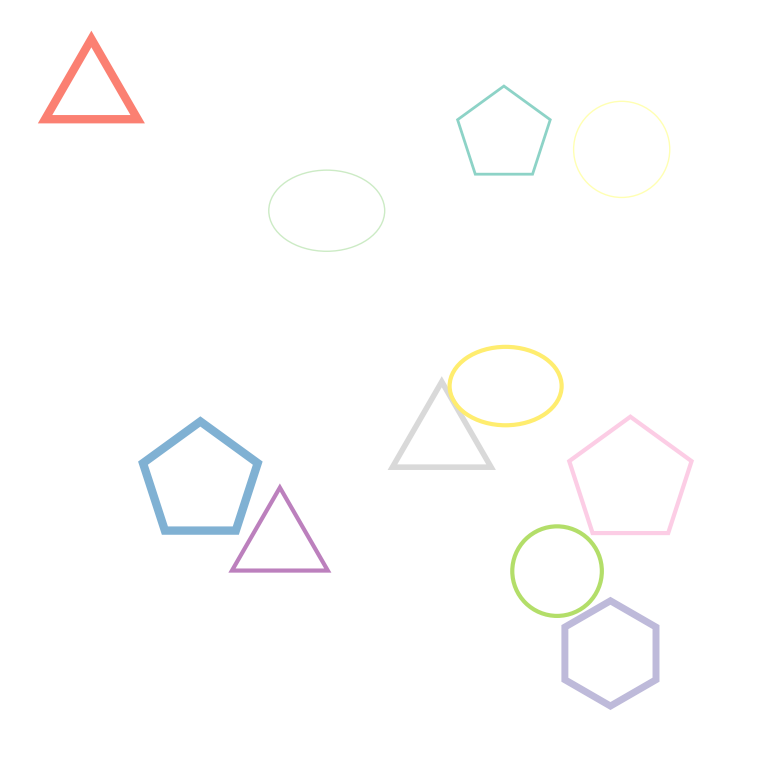[{"shape": "pentagon", "thickness": 1, "radius": 0.32, "center": [0.654, 0.825]}, {"shape": "circle", "thickness": 0.5, "radius": 0.31, "center": [0.807, 0.806]}, {"shape": "hexagon", "thickness": 2.5, "radius": 0.34, "center": [0.793, 0.151]}, {"shape": "triangle", "thickness": 3, "radius": 0.35, "center": [0.119, 0.88]}, {"shape": "pentagon", "thickness": 3, "radius": 0.39, "center": [0.26, 0.374]}, {"shape": "circle", "thickness": 1.5, "radius": 0.29, "center": [0.723, 0.258]}, {"shape": "pentagon", "thickness": 1.5, "radius": 0.42, "center": [0.819, 0.375]}, {"shape": "triangle", "thickness": 2, "radius": 0.37, "center": [0.574, 0.43]}, {"shape": "triangle", "thickness": 1.5, "radius": 0.36, "center": [0.363, 0.295]}, {"shape": "oval", "thickness": 0.5, "radius": 0.38, "center": [0.424, 0.726]}, {"shape": "oval", "thickness": 1.5, "radius": 0.36, "center": [0.657, 0.499]}]